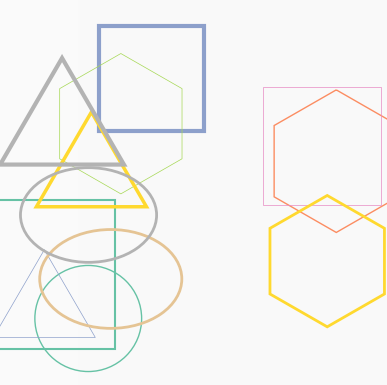[{"shape": "square", "thickness": 1.5, "radius": 0.97, "center": [0.102, 0.287]}, {"shape": "circle", "thickness": 1, "radius": 0.69, "center": [0.228, 0.173]}, {"shape": "hexagon", "thickness": 1, "radius": 0.93, "center": [0.868, 0.581]}, {"shape": "square", "thickness": 3, "radius": 0.68, "center": [0.391, 0.796]}, {"shape": "triangle", "thickness": 0.5, "radius": 0.76, "center": [0.114, 0.199]}, {"shape": "square", "thickness": 0.5, "radius": 0.76, "center": [0.83, 0.621]}, {"shape": "hexagon", "thickness": 0.5, "radius": 0.91, "center": [0.312, 0.679]}, {"shape": "triangle", "thickness": 2.5, "radius": 0.82, "center": [0.236, 0.545]}, {"shape": "hexagon", "thickness": 2, "radius": 0.85, "center": [0.844, 0.322]}, {"shape": "oval", "thickness": 2, "radius": 0.92, "center": [0.286, 0.275]}, {"shape": "oval", "thickness": 2, "radius": 0.88, "center": [0.228, 0.442]}, {"shape": "triangle", "thickness": 3, "radius": 0.92, "center": [0.16, 0.665]}]